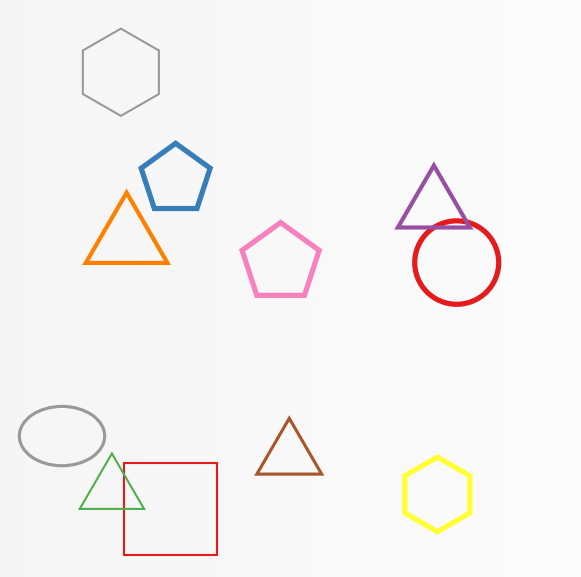[{"shape": "square", "thickness": 1, "radius": 0.4, "center": [0.293, 0.118]}, {"shape": "circle", "thickness": 2.5, "radius": 0.36, "center": [0.786, 0.544]}, {"shape": "pentagon", "thickness": 2.5, "radius": 0.31, "center": [0.302, 0.689]}, {"shape": "triangle", "thickness": 1, "radius": 0.32, "center": [0.193, 0.15]}, {"shape": "triangle", "thickness": 2, "radius": 0.36, "center": [0.746, 0.641]}, {"shape": "triangle", "thickness": 2, "radius": 0.41, "center": [0.218, 0.584]}, {"shape": "hexagon", "thickness": 2.5, "radius": 0.32, "center": [0.753, 0.143]}, {"shape": "triangle", "thickness": 1.5, "radius": 0.32, "center": [0.498, 0.21]}, {"shape": "pentagon", "thickness": 2.5, "radius": 0.35, "center": [0.483, 0.544]}, {"shape": "hexagon", "thickness": 1, "radius": 0.38, "center": [0.208, 0.874]}, {"shape": "oval", "thickness": 1.5, "radius": 0.37, "center": [0.107, 0.244]}]